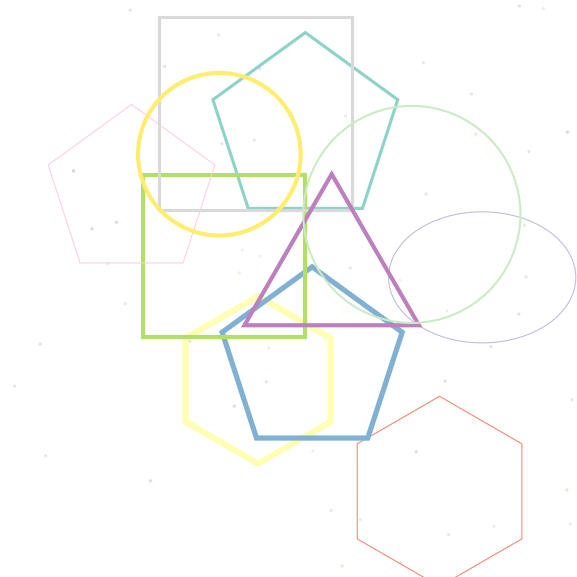[{"shape": "pentagon", "thickness": 1.5, "radius": 0.84, "center": [0.529, 0.774]}, {"shape": "hexagon", "thickness": 3, "radius": 0.72, "center": [0.447, 0.341]}, {"shape": "oval", "thickness": 0.5, "radius": 0.81, "center": [0.835, 0.519]}, {"shape": "hexagon", "thickness": 0.5, "radius": 0.82, "center": [0.761, 0.148]}, {"shape": "pentagon", "thickness": 2.5, "radius": 0.82, "center": [0.541, 0.373]}, {"shape": "square", "thickness": 2, "radius": 0.7, "center": [0.388, 0.556]}, {"shape": "pentagon", "thickness": 0.5, "radius": 0.76, "center": [0.228, 0.667]}, {"shape": "square", "thickness": 1.5, "radius": 0.83, "center": [0.443, 0.803]}, {"shape": "triangle", "thickness": 2, "radius": 0.87, "center": [0.574, 0.523]}, {"shape": "circle", "thickness": 1, "radius": 0.94, "center": [0.713, 0.628]}, {"shape": "circle", "thickness": 2, "radius": 0.7, "center": [0.38, 0.732]}]